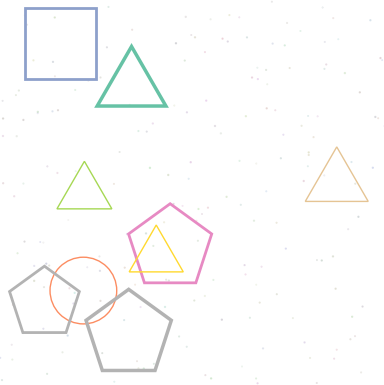[{"shape": "triangle", "thickness": 2.5, "radius": 0.52, "center": [0.342, 0.776]}, {"shape": "circle", "thickness": 1, "radius": 0.43, "center": [0.217, 0.245]}, {"shape": "square", "thickness": 2, "radius": 0.46, "center": [0.158, 0.887]}, {"shape": "pentagon", "thickness": 2, "radius": 0.57, "center": [0.442, 0.357]}, {"shape": "triangle", "thickness": 1, "radius": 0.41, "center": [0.219, 0.499]}, {"shape": "triangle", "thickness": 1, "radius": 0.41, "center": [0.406, 0.334]}, {"shape": "triangle", "thickness": 1, "radius": 0.47, "center": [0.875, 0.524]}, {"shape": "pentagon", "thickness": 2, "radius": 0.48, "center": [0.115, 0.213]}, {"shape": "pentagon", "thickness": 2.5, "radius": 0.58, "center": [0.334, 0.132]}]